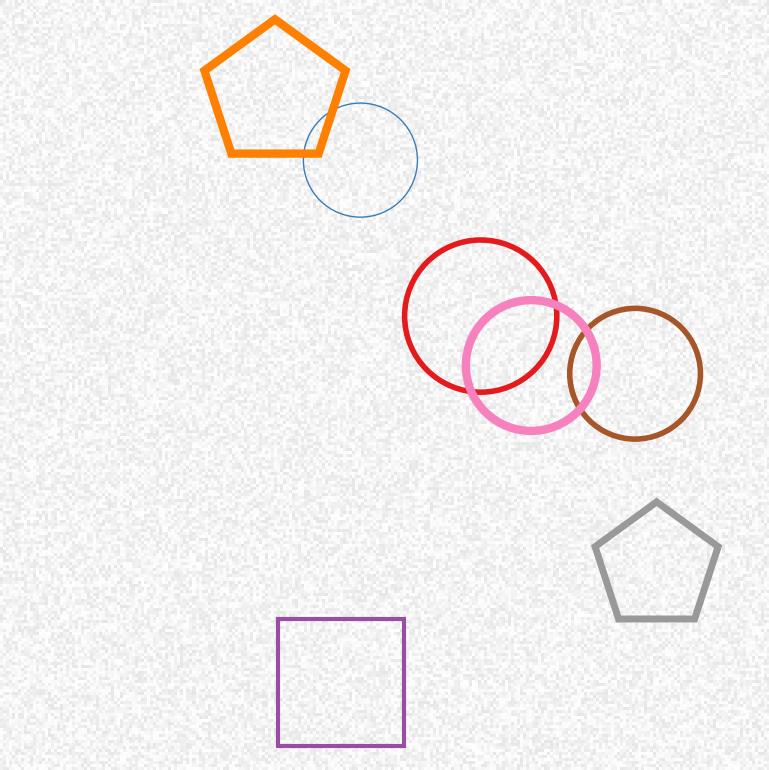[{"shape": "circle", "thickness": 2, "radius": 0.49, "center": [0.624, 0.589]}, {"shape": "circle", "thickness": 0.5, "radius": 0.37, "center": [0.468, 0.792]}, {"shape": "square", "thickness": 1.5, "radius": 0.41, "center": [0.443, 0.114]}, {"shape": "pentagon", "thickness": 3, "radius": 0.48, "center": [0.357, 0.878]}, {"shape": "circle", "thickness": 2, "radius": 0.42, "center": [0.825, 0.515]}, {"shape": "circle", "thickness": 3, "radius": 0.42, "center": [0.69, 0.525]}, {"shape": "pentagon", "thickness": 2.5, "radius": 0.42, "center": [0.853, 0.264]}]